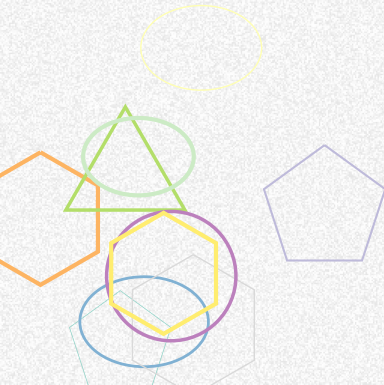[{"shape": "pentagon", "thickness": 0.5, "radius": 0.69, "center": [0.312, 0.107]}, {"shape": "oval", "thickness": 1, "radius": 0.78, "center": [0.523, 0.876]}, {"shape": "pentagon", "thickness": 1.5, "radius": 0.83, "center": [0.843, 0.457]}, {"shape": "oval", "thickness": 2, "radius": 0.83, "center": [0.374, 0.164]}, {"shape": "hexagon", "thickness": 3, "radius": 0.86, "center": [0.105, 0.432]}, {"shape": "triangle", "thickness": 2.5, "radius": 0.89, "center": [0.326, 0.544]}, {"shape": "hexagon", "thickness": 1, "radius": 0.91, "center": [0.502, 0.156]}, {"shape": "circle", "thickness": 2.5, "radius": 0.84, "center": [0.445, 0.283]}, {"shape": "oval", "thickness": 3, "radius": 0.72, "center": [0.36, 0.593]}, {"shape": "hexagon", "thickness": 3, "radius": 0.79, "center": [0.425, 0.29]}]